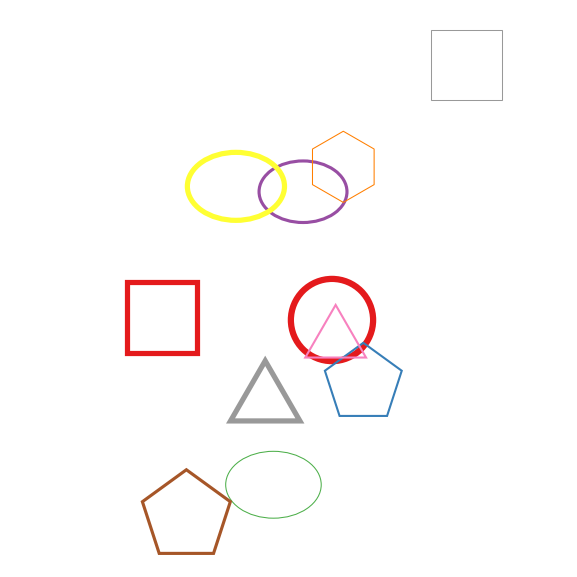[{"shape": "circle", "thickness": 3, "radius": 0.36, "center": [0.575, 0.445]}, {"shape": "square", "thickness": 2.5, "radius": 0.31, "center": [0.281, 0.45]}, {"shape": "pentagon", "thickness": 1, "radius": 0.35, "center": [0.629, 0.336]}, {"shape": "oval", "thickness": 0.5, "radius": 0.41, "center": [0.474, 0.16]}, {"shape": "oval", "thickness": 1.5, "radius": 0.38, "center": [0.525, 0.667]}, {"shape": "hexagon", "thickness": 0.5, "radius": 0.31, "center": [0.594, 0.71]}, {"shape": "oval", "thickness": 2.5, "radius": 0.42, "center": [0.409, 0.676]}, {"shape": "pentagon", "thickness": 1.5, "radius": 0.4, "center": [0.323, 0.106]}, {"shape": "triangle", "thickness": 1, "radius": 0.3, "center": [0.581, 0.41]}, {"shape": "square", "thickness": 0.5, "radius": 0.31, "center": [0.808, 0.887]}, {"shape": "triangle", "thickness": 2.5, "radius": 0.35, "center": [0.459, 0.305]}]